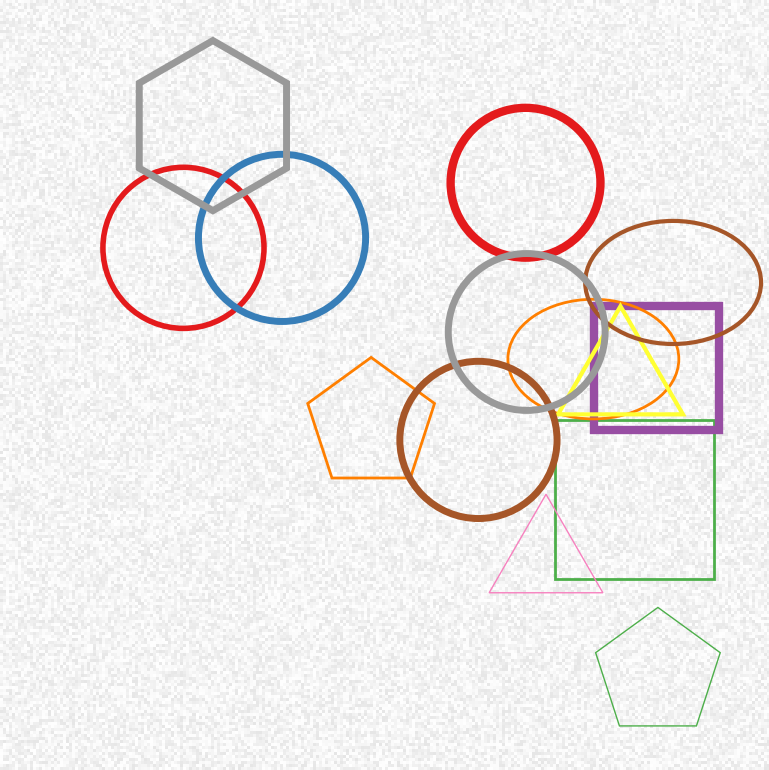[{"shape": "circle", "thickness": 2, "radius": 0.52, "center": [0.238, 0.678]}, {"shape": "circle", "thickness": 3, "radius": 0.49, "center": [0.683, 0.763]}, {"shape": "circle", "thickness": 2.5, "radius": 0.54, "center": [0.366, 0.691]}, {"shape": "square", "thickness": 1, "radius": 0.52, "center": [0.824, 0.351]}, {"shape": "pentagon", "thickness": 0.5, "radius": 0.43, "center": [0.854, 0.126]}, {"shape": "square", "thickness": 3, "radius": 0.4, "center": [0.852, 0.522]}, {"shape": "pentagon", "thickness": 1, "radius": 0.43, "center": [0.482, 0.449]}, {"shape": "oval", "thickness": 1, "radius": 0.55, "center": [0.771, 0.534]}, {"shape": "triangle", "thickness": 1.5, "radius": 0.47, "center": [0.806, 0.509]}, {"shape": "circle", "thickness": 2.5, "radius": 0.51, "center": [0.621, 0.429]}, {"shape": "oval", "thickness": 1.5, "radius": 0.57, "center": [0.874, 0.633]}, {"shape": "triangle", "thickness": 0.5, "radius": 0.43, "center": [0.709, 0.273]}, {"shape": "circle", "thickness": 2.5, "radius": 0.51, "center": [0.684, 0.569]}, {"shape": "hexagon", "thickness": 2.5, "radius": 0.55, "center": [0.276, 0.837]}]